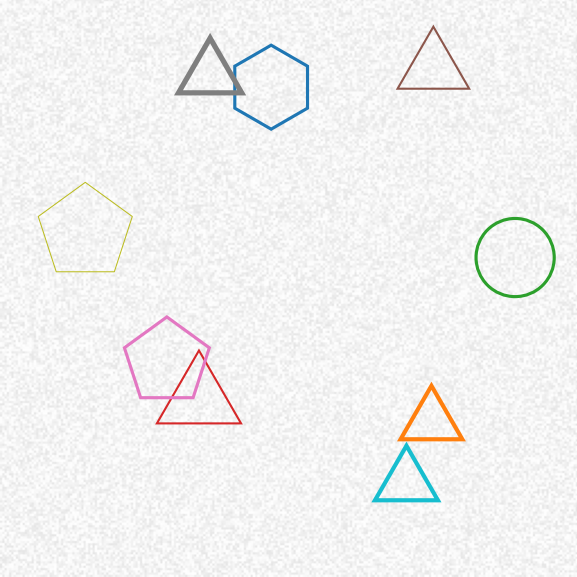[{"shape": "hexagon", "thickness": 1.5, "radius": 0.36, "center": [0.47, 0.848]}, {"shape": "triangle", "thickness": 2, "radius": 0.31, "center": [0.747, 0.269]}, {"shape": "circle", "thickness": 1.5, "radius": 0.34, "center": [0.892, 0.553]}, {"shape": "triangle", "thickness": 1, "radius": 0.42, "center": [0.345, 0.308]}, {"shape": "triangle", "thickness": 1, "radius": 0.36, "center": [0.75, 0.881]}, {"shape": "pentagon", "thickness": 1.5, "radius": 0.39, "center": [0.289, 0.373]}, {"shape": "triangle", "thickness": 2.5, "radius": 0.32, "center": [0.364, 0.87]}, {"shape": "pentagon", "thickness": 0.5, "radius": 0.43, "center": [0.148, 0.598]}, {"shape": "triangle", "thickness": 2, "radius": 0.31, "center": [0.704, 0.164]}]